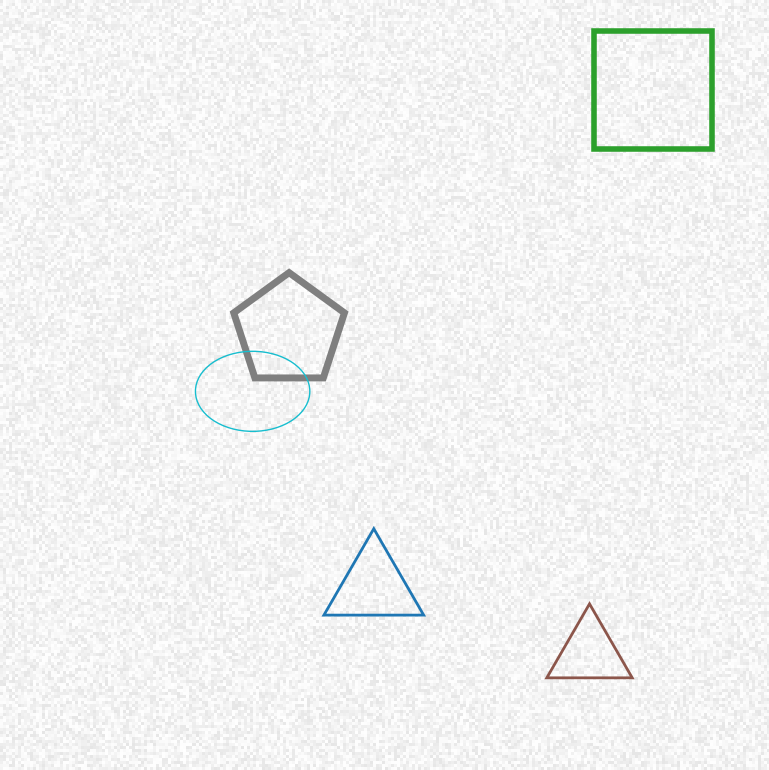[{"shape": "triangle", "thickness": 1, "radius": 0.37, "center": [0.485, 0.239]}, {"shape": "square", "thickness": 2, "radius": 0.38, "center": [0.849, 0.883]}, {"shape": "triangle", "thickness": 1, "radius": 0.32, "center": [0.766, 0.152]}, {"shape": "pentagon", "thickness": 2.5, "radius": 0.38, "center": [0.375, 0.57]}, {"shape": "oval", "thickness": 0.5, "radius": 0.37, "center": [0.328, 0.492]}]